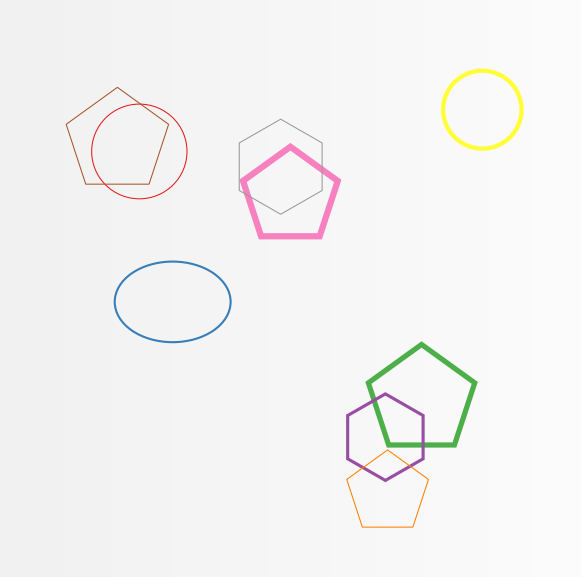[{"shape": "circle", "thickness": 0.5, "radius": 0.41, "center": [0.24, 0.737]}, {"shape": "oval", "thickness": 1, "radius": 0.5, "center": [0.297, 0.476]}, {"shape": "pentagon", "thickness": 2.5, "radius": 0.48, "center": [0.725, 0.306]}, {"shape": "hexagon", "thickness": 1.5, "radius": 0.37, "center": [0.663, 0.242]}, {"shape": "pentagon", "thickness": 0.5, "radius": 0.37, "center": [0.667, 0.146]}, {"shape": "circle", "thickness": 2, "radius": 0.34, "center": [0.83, 0.809]}, {"shape": "pentagon", "thickness": 0.5, "radius": 0.46, "center": [0.202, 0.755]}, {"shape": "pentagon", "thickness": 3, "radius": 0.43, "center": [0.5, 0.659]}, {"shape": "hexagon", "thickness": 0.5, "radius": 0.41, "center": [0.483, 0.71]}]